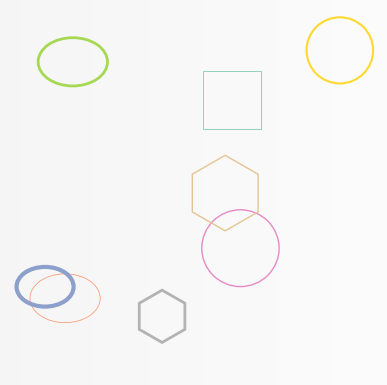[{"shape": "square", "thickness": 0.5, "radius": 0.37, "center": [0.599, 0.74]}, {"shape": "oval", "thickness": 0.5, "radius": 0.45, "center": [0.168, 0.225]}, {"shape": "oval", "thickness": 3, "radius": 0.37, "center": [0.116, 0.255]}, {"shape": "circle", "thickness": 1, "radius": 0.5, "center": [0.62, 0.355]}, {"shape": "oval", "thickness": 2, "radius": 0.45, "center": [0.188, 0.839]}, {"shape": "circle", "thickness": 1.5, "radius": 0.43, "center": [0.877, 0.869]}, {"shape": "hexagon", "thickness": 1, "radius": 0.49, "center": [0.581, 0.498]}, {"shape": "hexagon", "thickness": 2, "radius": 0.34, "center": [0.418, 0.178]}]